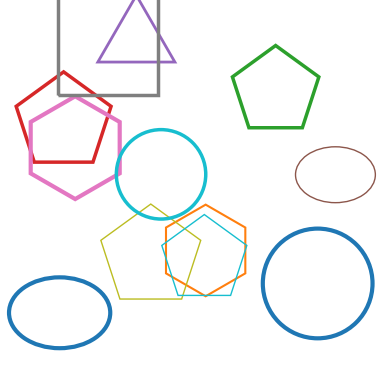[{"shape": "oval", "thickness": 3, "radius": 0.66, "center": [0.155, 0.188]}, {"shape": "circle", "thickness": 3, "radius": 0.71, "center": [0.825, 0.264]}, {"shape": "hexagon", "thickness": 1.5, "radius": 0.59, "center": [0.534, 0.349]}, {"shape": "pentagon", "thickness": 2.5, "radius": 0.59, "center": [0.716, 0.764]}, {"shape": "pentagon", "thickness": 2.5, "radius": 0.65, "center": [0.165, 0.684]}, {"shape": "triangle", "thickness": 2, "radius": 0.58, "center": [0.354, 0.897]}, {"shape": "oval", "thickness": 1, "radius": 0.52, "center": [0.871, 0.546]}, {"shape": "hexagon", "thickness": 3, "radius": 0.67, "center": [0.195, 0.616]}, {"shape": "square", "thickness": 2.5, "radius": 0.65, "center": [0.281, 0.882]}, {"shape": "pentagon", "thickness": 1, "radius": 0.68, "center": [0.392, 0.334]}, {"shape": "circle", "thickness": 2.5, "radius": 0.58, "center": [0.418, 0.547]}, {"shape": "pentagon", "thickness": 1, "radius": 0.58, "center": [0.531, 0.327]}]